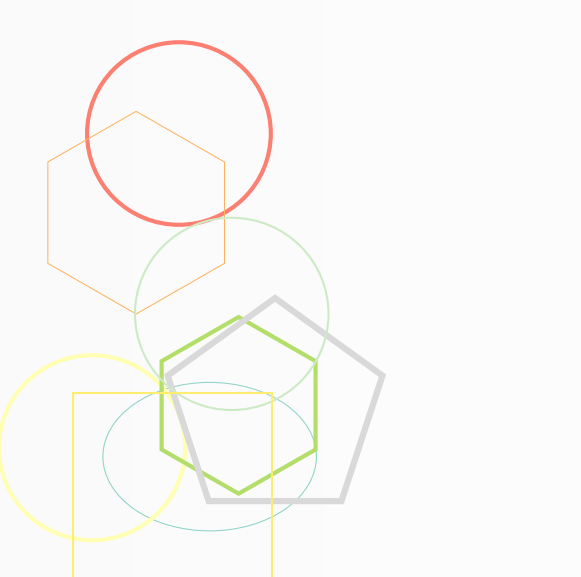[{"shape": "oval", "thickness": 0.5, "radius": 0.92, "center": [0.361, 0.208]}, {"shape": "circle", "thickness": 2, "radius": 0.8, "center": [0.158, 0.224]}, {"shape": "circle", "thickness": 2, "radius": 0.79, "center": [0.308, 0.768]}, {"shape": "hexagon", "thickness": 0.5, "radius": 0.88, "center": [0.234, 0.631]}, {"shape": "hexagon", "thickness": 2, "radius": 0.76, "center": [0.41, 0.297]}, {"shape": "pentagon", "thickness": 3, "radius": 0.97, "center": [0.473, 0.289]}, {"shape": "circle", "thickness": 1, "radius": 0.83, "center": [0.399, 0.456]}, {"shape": "square", "thickness": 1, "radius": 0.85, "center": [0.297, 0.147]}]